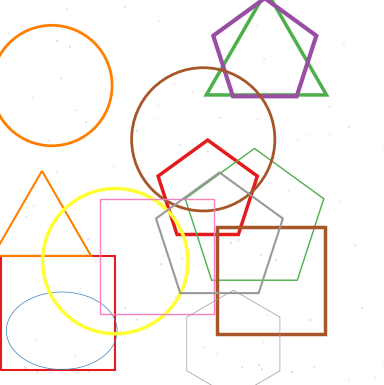[{"shape": "square", "thickness": 1.5, "radius": 0.74, "center": [0.151, 0.187]}, {"shape": "pentagon", "thickness": 2.5, "radius": 0.68, "center": [0.539, 0.501]}, {"shape": "oval", "thickness": 0.5, "radius": 0.72, "center": [0.16, 0.141]}, {"shape": "pentagon", "thickness": 1, "radius": 0.95, "center": [0.661, 0.425]}, {"shape": "triangle", "thickness": 2.5, "radius": 0.9, "center": [0.692, 0.844]}, {"shape": "pentagon", "thickness": 3, "radius": 0.7, "center": [0.688, 0.864]}, {"shape": "triangle", "thickness": 1.5, "radius": 0.74, "center": [0.109, 0.409]}, {"shape": "circle", "thickness": 2, "radius": 0.78, "center": [0.135, 0.778]}, {"shape": "circle", "thickness": 2.5, "radius": 0.94, "center": [0.299, 0.322]}, {"shape": "circle", "thickness": 2, "radius": 0.93, "center": [0.528, 0.638]}, {"shape": "square", "thickness": 2.5, "radius": 0.7, "center": [0.704, 0.272]}, {"shape": "square", "thickness": 1, "radius": 0.74, "center": [0.407, 0.334]}, {"shape": "hexagon", "thickness": 0.5, "radius": 0.7, "center": [0.606, 0.107]}, {"shape": "pentagon", "thickness": 1.5, "radius": 0.87, "center": [0.57, 0.379]}]